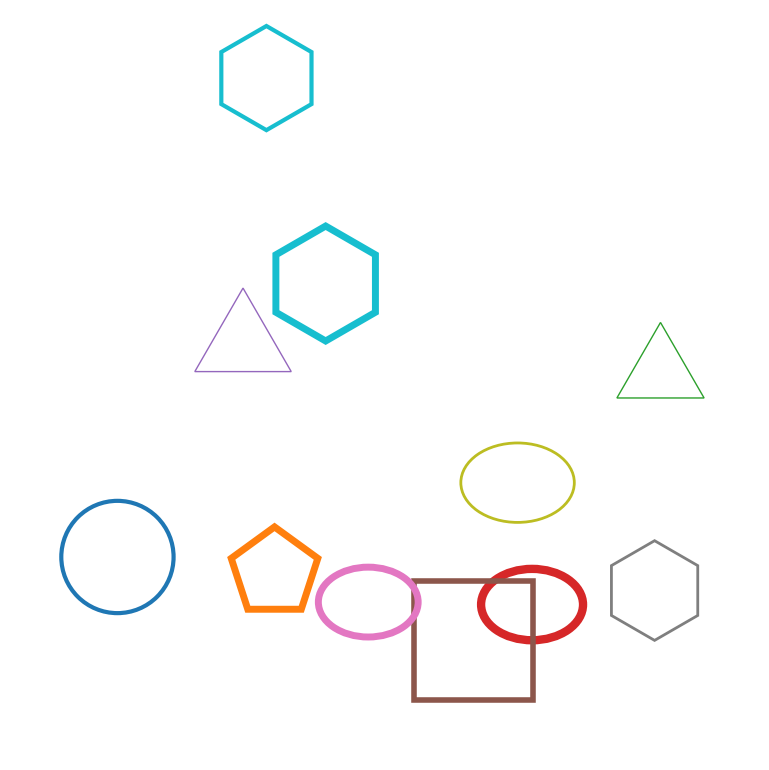[{"shape": "circle", "thickness": 1.5, "radius": 0.36, "center": [0.153, 0.277]}, {"shape": "pentagon", "thickness": 2.5, "radius": 0.3, "center": [0.357, 0.257]}, {"shape": "triangle", "thickness": 0.5, "radius": 0.33, "center": [0.858, 0.516]}, {"shape": "oval", "thickness": 3, "radius": 0.33, "center": [0.691, 0.215]}, {"shape": "triangle", "thickness": 0.5, "radius": 0.36, "center": [0.316, 0.554]}, {"shape": "square", "thickness": 2, "radius": 0.39, "center": [0.615, 0.168]}, {"shape": "oval", "thickness": 2.5, "radius": 0.32, "center": [0.478, 0.218]}, {"shape": "hexagon", "thickness": 1, "radius": 0.32, "center": [0.85, 0.233]}, {"shape": "oval", "thickness": 1, "radius": 0.37, "center": [0.672, 0.373]}, {"shape": "hexagon", "thickness": 2.5, "radius": 0.37, "center": [0.423, 0.632]}, {"shape": "hexagon", "thickness": 1.5, "radius": 0.34, "center": [0.346, 0.899]}]